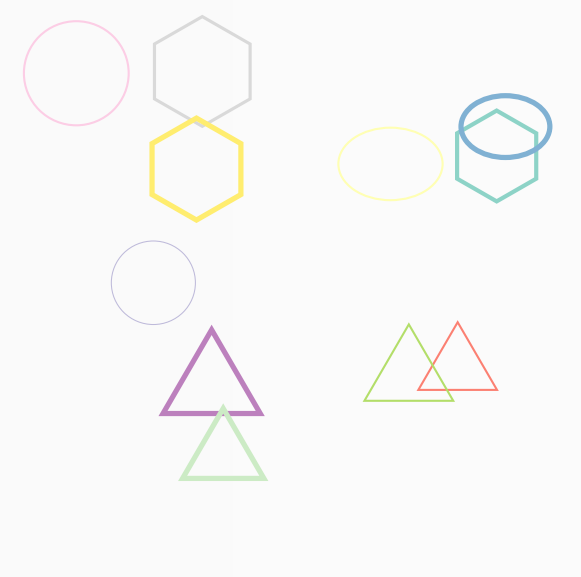[{"shape": "hexagon", "thickness": 2, "radius": 0.39, "center": [0.854, 0.729]}, {"shape": "oval", "thickness": 1, "radius": 0.45, "center": [0.672, 0.715]}, {"shape": "circle", "thickness": 0.5, "radius": 0.36, "center": [0.264, 0.51]}, {"shape": "triangle", "thickness": 1, "radius": 0.39, "center": [0.787, 0.363]}, {"shape": "oval", "thickness": 2.5, "radius": 0.38, "center": [0.87, 0.78]}, {"shape": "triangle", "thickness": 1, "radius": 0.44, "center": [0.703, 0.349]}, {"shape": "circle", "thickness": 1, "radius": 0.45, "center": [0.131, 0.872]}, {"shape": "hexagon", "thickness": 1.5, "radius": 0.48, "center": [0.348, 0.875]}, {"shape": "triangle", "thickness": 2.5, "radius": 0.48, "center": [0.364, 0.331]}, {"shape": "triangle", "thickness": 2.5, "radius": 0.4, "center": [0.384, 0.211]}, {"shape": "hexagon", "thickness": 2.5, "radius": 0.44, "center": [0.338, 0.706]}]